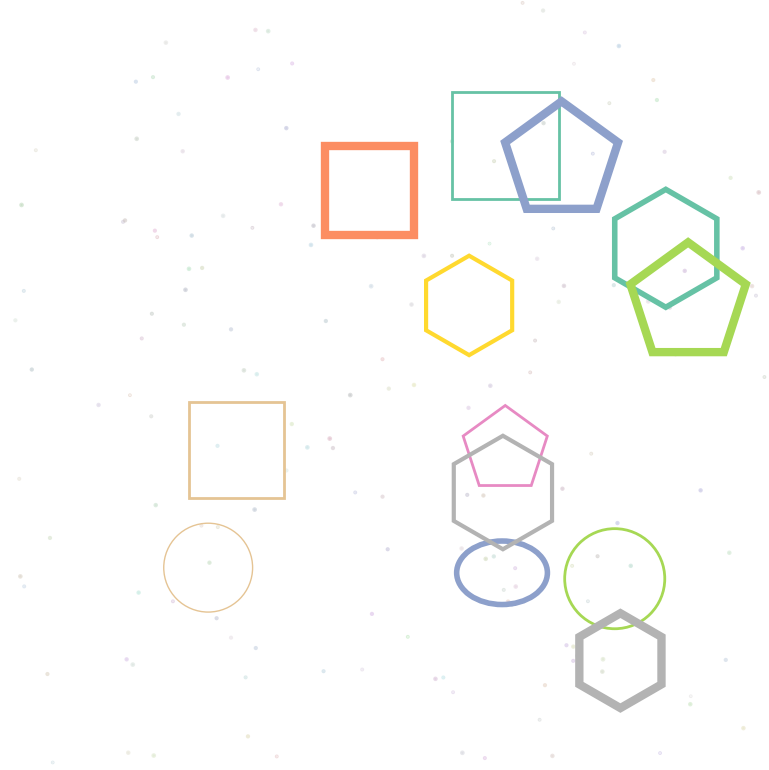[{"shape": "hexagon", "thickness": 2, "radius": 0.38, "center": [0.865, 0.678]}, {"shape": "square", "thickness": 1, "radius": 0.34, "center": [0.656, 0.811]}, {"shape": "square", "thickness": 3, "radius": 0.29, "center": [0.48, 0.752]}, {"shape": "oval", "thickness": 2, "radius": 0.29, "center": [0.652, 0.256]}, {"shape": "pentagon", "thickness": 3, "radius": 0.39, "center": [0.729, 0.791]}, {"shape": "pentagon", "thickness": 1, "radius": 0.29, "center": [0.656, 0.416]}, {"shape": "circle", "thickness": 1, "radius": 0.32, "center": [0.798, 0.248]}, {"shape": "pentagon", "thickness": 3, "radius": 0.39, "center": [0.894, 0.606]}, {"shape": "hexagon", "thickness": 1.5, "radius": 0.32, "center": [0.609, 0.603]}, {"shape": "square", "thickness": 1, "radius": 0.31, "center": [0.307, 0.416]}, {"shape": "circle", "thickness": 0.5, "radius": 0.29, "center": [0.27, 0.263]}, {"shape": "hexagon", "thickness": 1.5, "radius": 0.37, "center": [0.653, 0.36]}, {"shape": "hexagon", "thickness": 3, "radius": 0.31, "center": [0.806, 0.142]}]